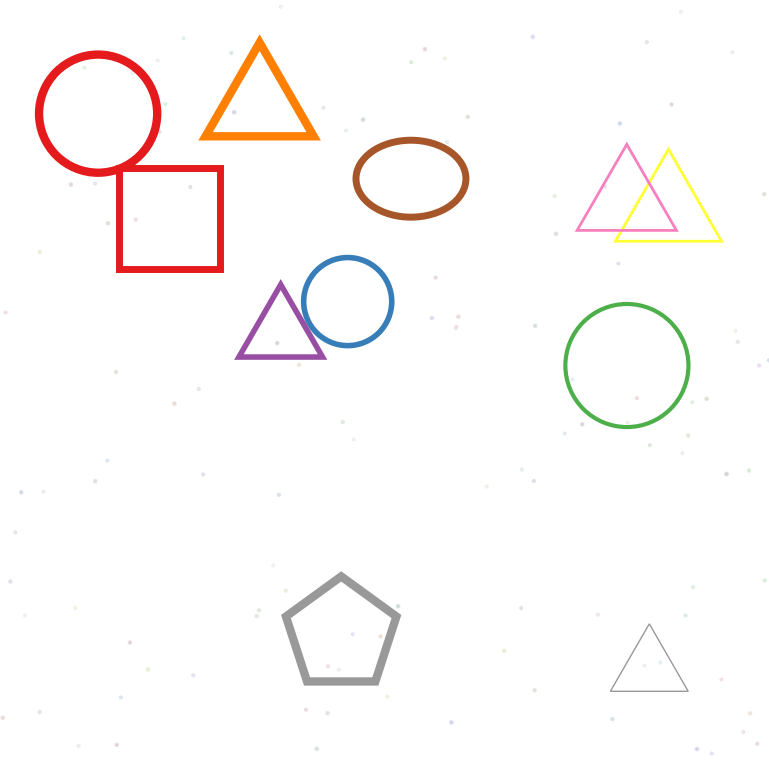[{"shape": "square", "thickness": 2.5, "radius": 0.33, "center": [0.22, 0.716]}, {"shape": "circle", "thickness": 3, "radius": 0.38, "center": [0.127, 0.852]}, {"shape": "circle", "thickness": 2, "radius": 0.29, "center": [0.452, 0.608]}, {"shape": "circle", "thickness": 1.5, "radius": 0.4, "center": [0.814, 0.525]}, {"shape": "triangle", "thickness": 2, "radius": 0.31, "center": [0.365, 0.568]}, {"shape": "triangle", "thickness": 3, "radius": 0.41, "center": [0.337, 0.864]}, {"shape": "triangle", "thickness": 1, "radius": 0.4, "center": [0.868, 0.726]}, {"shape": "oval", "thickness": 2.5, "radius": 0.36, "center": [0.534, 0.768]}, {"shape": "triangle", "thickness": 1, "radius": 0.37, "center": [0.814, 0.738]}, {"shape": "triangle", "thickness": 0.5, "radius": 0.29, "center": [0.843, 0.131]}, {"shape": "pentagon", "thickness": 3, "radius": 0.38, "center": [0.443, 0.176]}]